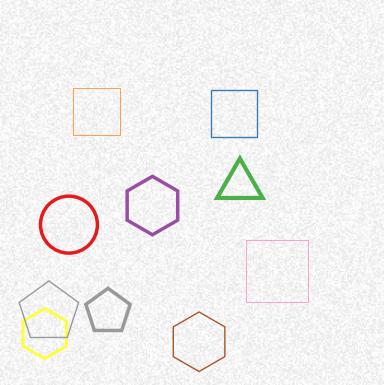[{"shape": "circle", "thickness": 2.5, "radius": 0.37, "center": [0.179, 0.417]}, {"shape": "square", "thickness": 1, "radius": 0.3, "center": [0.607, 0.706]}, {"shape": "triangle", "thickness": 3, "radius": 0.34, "center": [0.623, 0.52]}, {"shape": "hexagon", "thickness": 2.5, "radius": 0.38, "center": [0.396, 0.466]}, {"shape": "square", "thickness": 0.5, "radius": 0.3, "center": [0.25, 0.711]}, {"shape": "hexagon", "thickness": 2, "radius": 0.33, "center": [0.116, 0.133]}, {"shape": "hexagon", "thickness": 1, "radius": 0.39, "center": [0.517, 0.112]}, {"shape": "square", "thickness": 0.5, "radius": 0.4, "center": [0.72, 0.296]}, {"shape": "pentagon", "thickness": 1, "radius": 0.41, "center": [0.127, 0.189]}, {"shape": "pentagon", "thickness": 2.5, "radius": 0.3, "center": [0.281, 0.191]}]